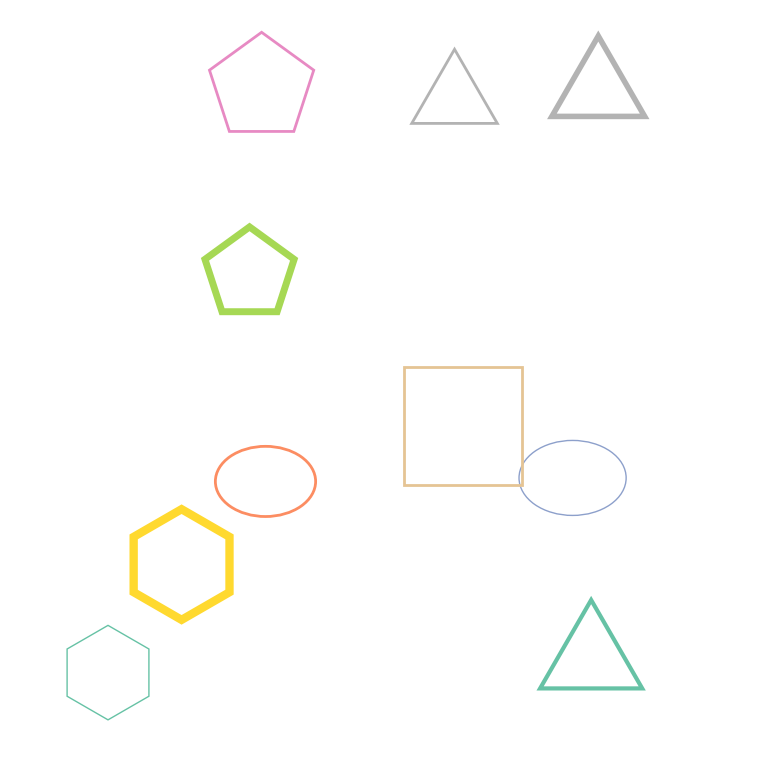[{"shape": "triangle", "thickness": 1.5, "radius": 0.38, "center": [0.768, 0.144]}, {"shape": "hexagon", "thickness": 0.5, "radius": 0.31, "center": [0.14, 0.126]}, {"shape": "oval", "thickness": 1, "radius": 0.33, "center": [0.345, 0.375]}, {"shape": "oval", "thickness": 0.5, "radius": 0.35, "center": [0.744, 0.379]}, {"shape": "pentagon", "thickness": 1, "radius": 0.36, "center": [0.34, 0.887]}, {"shape": "pentagon", "thickness": 2.5, "radius": 0.3, "center": [0.324, 0.644]}, {"shape": "hexagon", "thickness": 3, "radius": 0.36, "center": [0.236, 0.267]}, {"shape": "square", "thickness": 1, "radius": 0.38, "center": [0.601, 0.447]}, {"shape": "triangle", "thickness": 1, "radius": 0.32, "center": [0.59, 0.872]}, {"shape": "triangle", "thickness": 2, "radius": 0.35, "center": [0.777, 0.884]}]